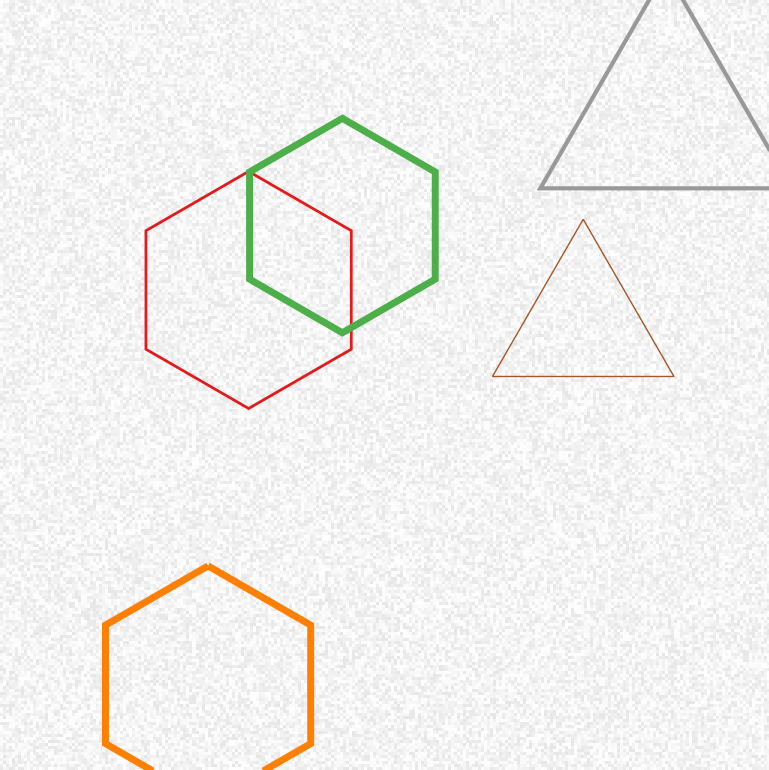[{"shape": "hexagon", "thickness": 1, "radius": 0.77, "center": [0.323, 0.623]}, {"shape": "hexagon", "thickness": 2.5, "radius": 0.7, "center": [0.445, 0.707]}, {"shape": "hexagon", "thickness": 2.5, "radius": 0.77, "center": [0.27, 0.111]}, {"shape": "triangle", "thickness": 0.5, "radius": 0.68, "center": [0.757, 0.579]}, {"shape": "triangle", "thickness": 1.5, "radius": 0.94, "center": [0.865, 0.85]}]